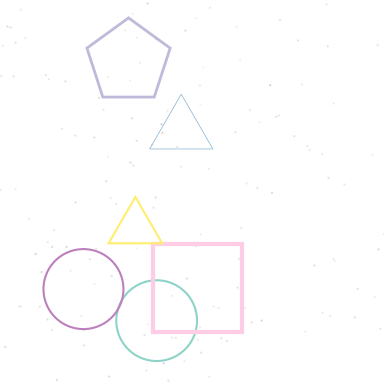[{"shape": "circle", "thickness": 1.5, "radius": 0.52, "center": [0.407, 0.167]}, {"shape": "pentagon", "thickness": 2, "radius": 0.57, "center": [0.334, 0.84]}, {"shape": "triangle", "thickness": 0.5, "radius": 0.47, "center": [0.471, 0.661]}, {"shape": "square", "thickness": 3, "radius": 0.57, "center": [0.513, 0.252]}, {"shape": "circle", "thickness": 1.5, "radius": 0.52, "center": [0.217, 0.249]}, {"shape": "triangle", "thickness": 1.5, "radius": 0.4, "center": [0.352, 0.408]}]